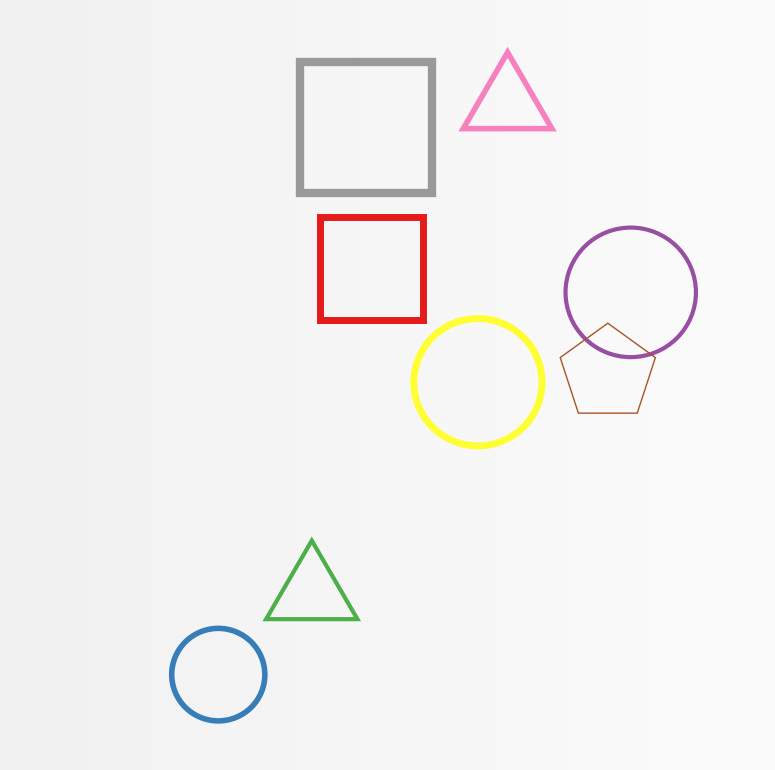[{"shape": "square", "thickness": 2.5, "radius": 0.33, "center": [0.479, 0.651]}, {"shape": "circle", "thickness": 2, "radius": 0.3, "center": [0.282, 0.124]}, {"shape": "triangle", "thickness": 1.5, "radius": 0.34, "center": [0.402, 0.23]}, {"shape": "circle", "thickness": 1.5, "radius": 0.42, "center": [0.814, 0.62]}, {"shape": "circle", "thickness": 2.5, "radius": 0.41, "center": [0.617, 0.504]}, {"shape": "pentagon", "thickness": 0.5, "radius": 0.32, "center": [0.784, 0.516]}, {"shape": "triangle", "thickness": 2, "radius": 0.33, "center": [0.655, 0.866]}, {"shape": "square", "thickness": 3, "radius": 0.42, "center": [0.472, 0.834]}]